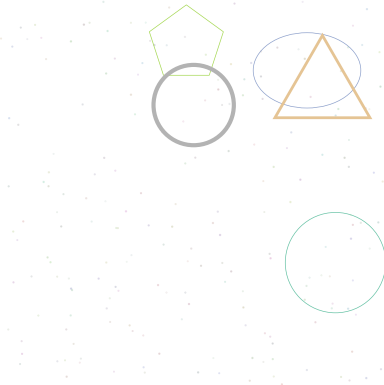[{"shape": "circle", "thickness": 0.5, "radius": 0.65, "center": [0.871, 0.318]}, {"shape": "oval", "thickness": 0.5, "radius": 0.7, "center": [0.797, 0.817]}, {"shape": "pentagon", "thickness": 0.5, "radius": 0.51, "center": [0.484, 0.886]}, {"shape": "triangle", "thickness": 2, "radius": 0.71, "center": [0.837, 0.765]}, {"shape": "circle", "thickness": 3, "radius": 0.52, "center": [0.503, 0.727]}]